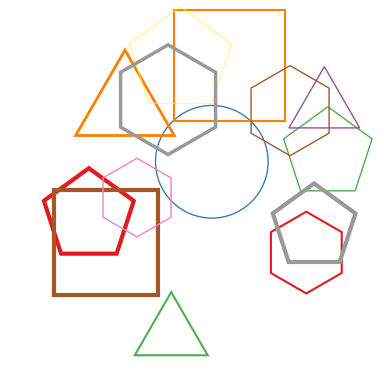[{"shape": "hexagon", "thickness": 1.5, "radius": 0.53, "center": [0.796, 0.344]}, {"shape": "pentagon", "thickness": 3, "radius": 0.61, "center": [0.231, 0.44]}, {"shape": "circle", "thickness": 1, "radius": 0.73, "center": [0.55, 0.58]}, {"shape": "triangle", "thickness": 1.5, "radius": 0.55, "center": [0.445, 0.132]}, {"shape": "pentagon", "thickness": 1, "radius": 0.6, "center": [0.852, 0.602]}, {"shape": "triangle", "thickness": 1, "radius": 0.53, "center": [0.842, 0.721]}, {"shape": "triangle", "thickness": 2, "radius": 0.74, "center": [0.325, 0.722]}, {"shape": "square", "thickness": 1.5, "radius": 0.72, "center": [0.596, 0.829]}, {"shape": "pentagon", "thickness": 0.5, "radius": 0.69, "center": [0.468, 0.844]}, {"shape": "hexagon", "thickness": 1, "radius": 0.59, "center": [0.753, 0.713]}, {"shape": "square", "thickness": 3, "radius": 0.68, "center": [0.275, 0.37]}, {"shape": "hexagon", "thickness": 1, "radius": 0.51, "center": [0.356, 0.487]}, {"shape": "hexagon", "thickness": 2.5, "radius": 0.71, "center": [0.437, 0.741]}, {"shape": "pentagon", "thickness": 3, "radius": 0.56, "center": [0.816, 0.411]}]